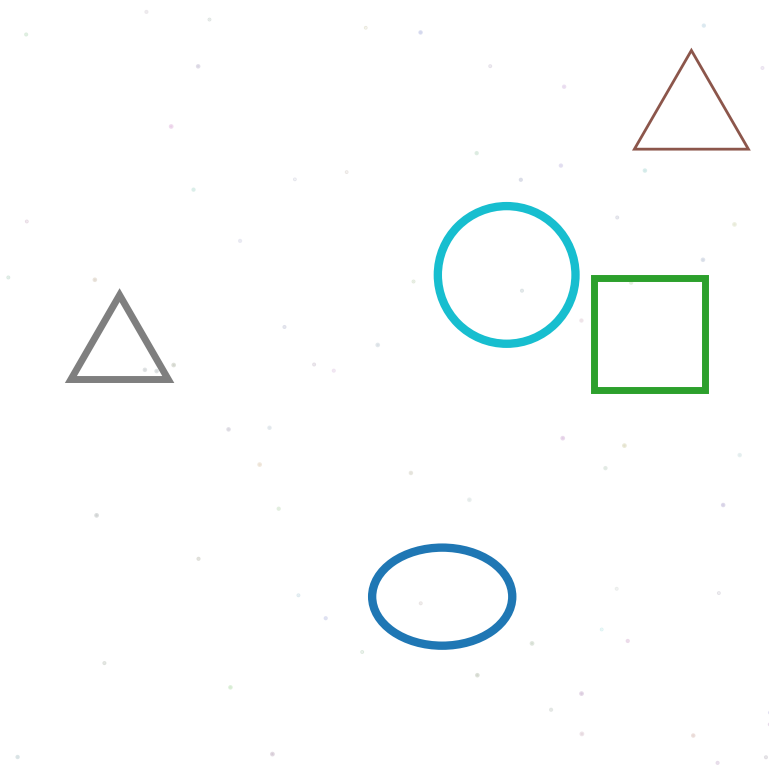[{"shape": "oval", "thickness": 3, "radius": 0.45, "center": [0.574, 0.225]}, {"shape": "square", "thickness": 2.5, "radius": 0.36, "center": [0.843, 0.566]}, {"shape": "triangle", "thickness": 1, "radius": 0.43, "center": [0.898, 0.849]}, {"shape": "triangle", "thickness": 2.5, "radius": 0.37, "center": [0.155, 0.544]}, {"shape": "circle", "thickness": 3, "radius": 0.45, "center": [0.658, 0.643]}]